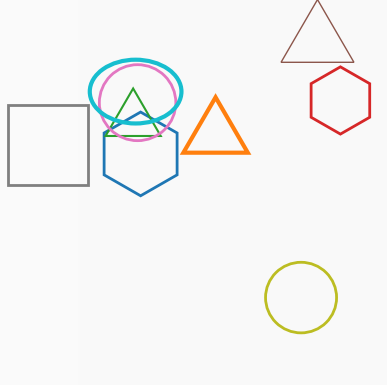[{"shape": "hexagon", "thickness": 2, "radius": 0.54, "center": [0.363, 0.6]}, {"shape": "triangle", "thickness": 3, "radius": 0.48, "center": [0.556, 0.651]}, {"shape": "triangle", "thickness": 1.5, "radius": 0.41, "center": [0.344, 0.688]}, {"shape": "hexagon", "thickness": 2, "radius": 0.44, "center": [0.878, 0.739]}, {"shape": "triangle", "thickness": 1, "radius": 0.54, "center": [0.819, 0.892]}, {"shape": "circle", "thickness": 2, "radius": 0.49, "center": [0.355, 0.733]}, {"shape": "square", "thickness": 2, "radius": 0.52, "center": [0.125, 0.624]}, {"shape": "circle", "thickness": 2, "radius": 0.46, "center": [0.777, 0.227]}, {"shape": "oval", "thickness": 3, "radius": 0.59, "center": [0.35, 0.762]}]